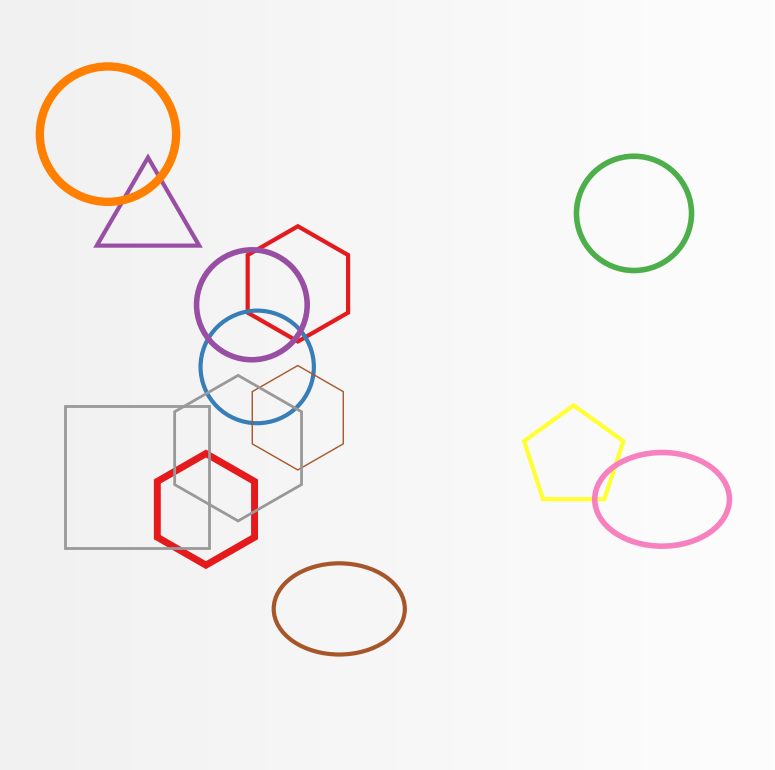[{"shape": "hexagon", "thickness": 2.5, "radius": 0.36, "center": [0.266, 0.339]}, {"shape": "hexagon", "thickness": 1.5, "radius": 0.37, "center": [0.384, 0.631]}, {"shape": "circle", "thickness": 1.5, "radius": 0.37, "center": [0.332, 0.523]}, {"shape": "circle", "thickness": 2, "radius": 0.37, "center": [0.818, 0.723]}, {"shape": "circle", "thickness": 2, "radius": 0.36, "center": [0.325, 0.604]}, {"shape": "triangle", "thickness": 1.5, "radius": 0.38, "center": [0.191, 0.719]}, {"shape": "circle", "thickness": 3, "radius": 0.44, "center": [0.139, 0.826]}, {"shape": "pentagon", "thickness": 1.5, "radius": 0.34, "center": [0.74, 0.406]}, {"shape": "oval", "thickness": 1.5, "radius": 0.42, "center": [0.438, 0.209]}, {"shape": "hexagon", "thickness": 0.5, "radius": 0.34, "center": [0.384, 0.457]}, {"shape": "oval", "thickness": 2, "radius": 0.43, "center": [0.854, 0.352]}, {"shape": "square", "thickness": 1, "radius": 0.46, "center": [0.177, 0.381]}, {"shape": "hexagon", "thickness": 1, "radius": 0.47, "center": [0.307, 0.418]}]